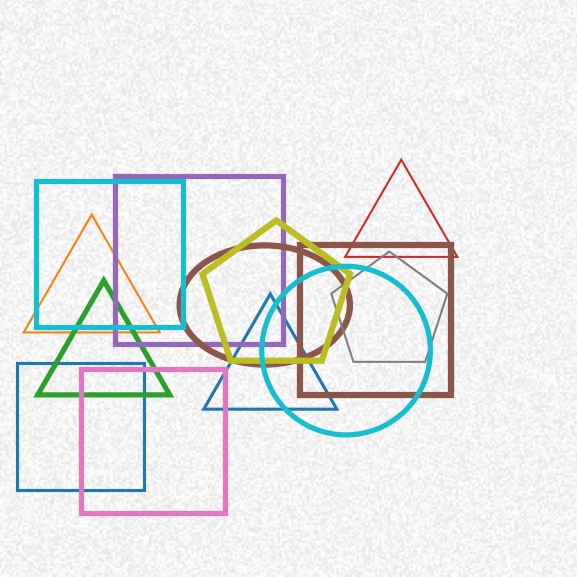[{"shape": "square", "thickness": 1.5, "radius": 0.55, "center": [0.14, 0.26]}, {"shape": "triangle", "thickness": 1.5, "radius": 0.66, "center": [0.468, 0.357]}, {"shape": "triangle", "thickness": 1, "radius": 0.68, "center": [0.159, 0.492]}, {"shape": "triangle", "thickness": 2.5, "radius": 0.66, "center": [0.18, 0.381]}, {"shape": "triangle", "thickness": 1, "radius": 0.56, "center": [0.695, 0.61]}, {"shape": "square", "thickness": 2.5, "radius": 0.73, "center": [0.344, 0.549]}, {"shape": "square", "thickness": 3, "radius": 0.65, "center": [0.65, 0.445]}, {"shape": "oval", "thickness": 3, "radius": 0.74, "center": [0.458, 0.471]}, {"shape": "square", "thickness": 2.5, "radius": 0.62, "center": [0.265, 0.235]}, {"shape": "pentagon", "thickness": 1, "radius": 0.53, "center": [0.674, 0.458]}, {"shape": "pentagon", "thickness": 3, "radius": 0.67, "center": [0.478, 0.483]}, {"shape": "square", "thickness": 2.5, "radius": 0.64, "center": [0.189, 0.559]}, {"shape": "circle", "thickness": 2.5, "radius": 0.73, "center": [0.599, 0.392]}]